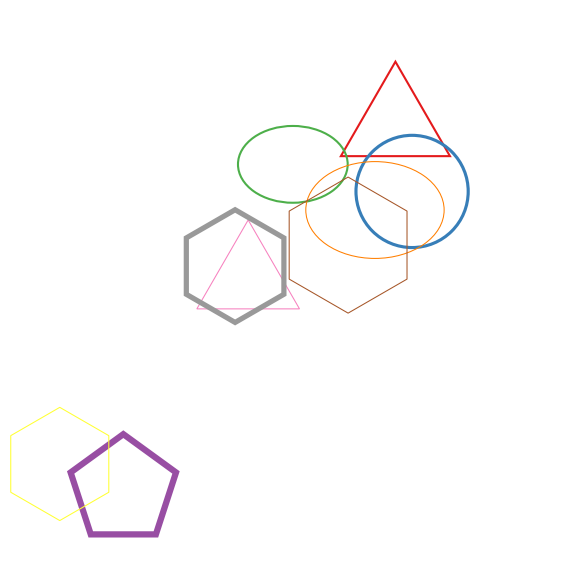[{"shape": "triangle", "thickness": 1, "radius": 0.55, "center": [0.685, 0.783]}, {"shape": "circle", "thickness": 1.5, "radius": 0.49, "center": [0.714, 0.668]}, {"shape": "oval", "thickness": 1, "radius": 0.47, "center": [0.507, 0.715]}, {"shape": "pentagon", "thickness": 3, "radius": 0.48, "center": [0.214, 0.151]}, {"shape": "oval", "thickness": 0.5, "radius": 0.6, "center": [0.649, 0.635]}, {"shape": "hexagon", "thickness": 0.5, "radius": 0.49, "center": [0.104, 0.196]}, {"shape": "hexagon", "thickness": 0.5, "radius": 0.59, "center": [0.603, 0.575]}, {"shape": "triangle", "thickness": 0.5, "radius": 0.51, "center": [0.43, 0.516]}, {"shape": "hexagon", "thickness": 2.5, "radius": 0.49, "center": [0.407, 0.538]}]